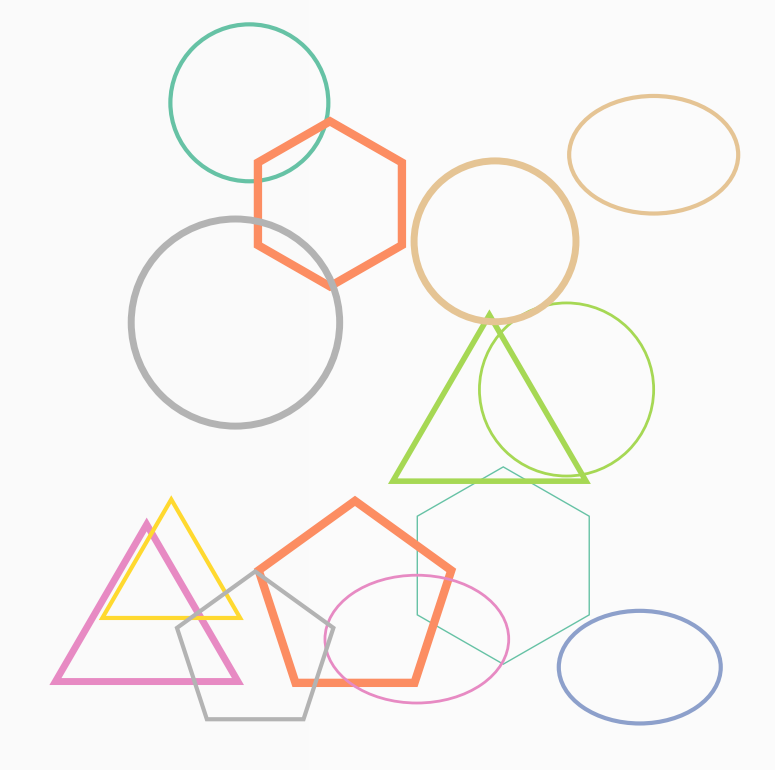[{"shape": "hexagon", "thickness": 0.5, "radius": 0.64, "center": [0.649, 0.266]}, {"shape": "circle", "thickness": 1.5, "radius": 0.51, "center": [0.322, 0.866]}, {"shape": "pentagon", "thickness": 3, "radius": 0.65, "center": [0.458, 0.219]}, {"shape": "hexagon", "thickness": 3, "radius": 0.54, "center": [0.426, 0.735]}, {"shape": "oval", "thickness": 1.5, "radius": 0.52, "center": [0.826, 0.134]}, {"shape": "triangle", "thickness": 2.5, "radius": 0.68, "center": [0.189, 0.183]}, {"shape": "oval", "thickness": 1, "radius": 0.59, "center": [0.538, 0.17]}, {"shape": "circle", "thickness": 1, "radius": 0.56, "center": [0.731, 0.494]}, {"shape": "triangle", "thickness": 2, "radius": 0.72, "center": [0.632, 0.447]}, {"shape": "triangle", "thickness": 1.5, "radius": 0.51, "center": [0.221, 0.249]}, {"shape": "circle", "thickness": 2.5, "radius": 0.52, "center": [0.639, 0.687]}, {"shape": "oval", "thickness": 1.5, "radius": 0.55, "center": [0.843, 0.799]}, {"shape": "pentagon", "thickness": 1.5, "radius": 0.53, "center": [0.329, 0.152]}, {"shape": "circle", "thickness": 2.5, "radius": 0.67, "center": [0.304, 0.581]}]